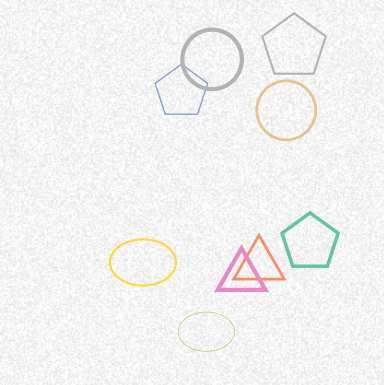[{"shape": "pentagon", "thickness": 2.5, "radius": 0.38, "center": [0.805, 0.371]}, {"shape": "triangle", "thickness": 2, "radius": 0.38, "center": [0.673, 0.313]}, {"shape": "pentagon", "thickness": 1, "radius": 0.36, "center": [0.471, 0.761]}, {"shape": "triangle", "thickness": 3, "radius": 0.36, "center": [0.627, 0.283]}, {"shape": "oval", "thickness": 0.5, "radius": 0.36, "center": [0.536, 0.138]}, {"shape": "oval", "thickness": 1.5, "radius": 0.43, "center": [0.371, 0.318]}, {"shape": "circle", "thickness": 2, "radius": 0.38, "center": [0.744, 0.713]}, {"shape": "circle", "thickness": 3, "radius": 0.39, "center": [0.551, 0.846]}, {"shape": "pentagon", "thickness": 1.5, "radius": 0.43, "center": [0.764, 0.879]}]